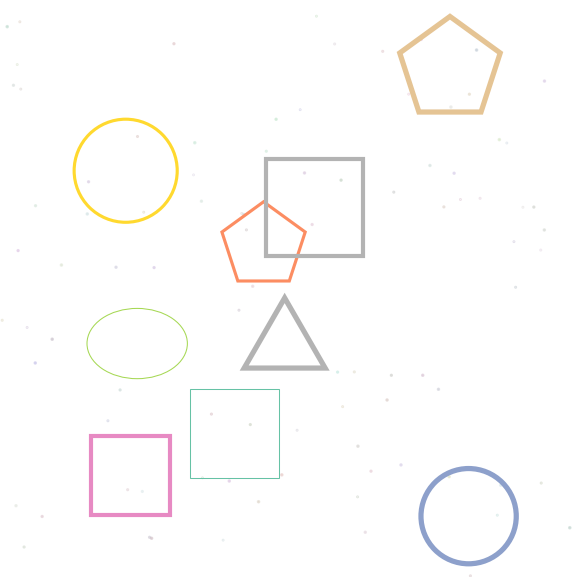[{"shape": "square", "thickness": 0.5, "radius": 0.39, "center": [0.406, 0.248]}, {"shape": "pentagon", "thickness": 1.5, "radius": 0.38, "center": [0.456, 0.574]}, {"shape": "circle", "thickness": 2.5, "radius": 0.41, "center": [0.811, 0.105]}, {"shape": "square", "thickness": 2, "radius": 0.34, "center": [0.225, 0.176]}, {"shape": "oval", "thickness": 0.5, "radius": 0.43, "center": [0.238, 0.404]}, {"shape": "circle", "thickness": 1.5, "radius": 0.45, "center": [0.218, 0.703]}, {"shape": "pentagon", "thickness": 2.5, "radius": 0.46, "center": [0.779, 0.879]}, {"shape": "square", "thickness": 2, "radius": 0.42, "center": [0.545, 0.64]}, {"shape": "triangle", "thickness": 2.5, "radius": 0.4, "center": [0.493, 0.402]}]